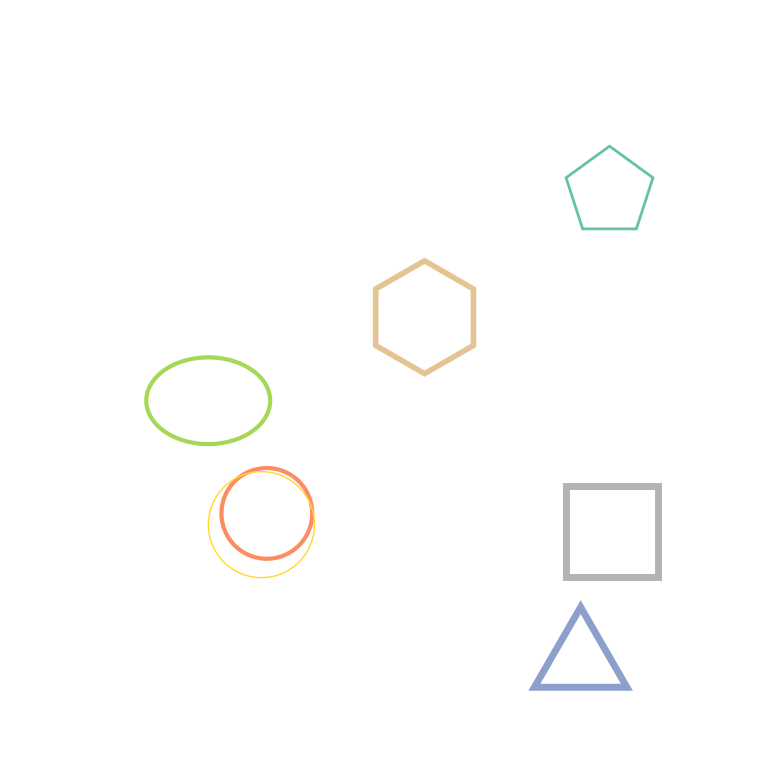[{"shape": "pentagon", "thickness": 1, "radius": 0.3, "center": [0.792, 0.751]}, {"shape": "circle", "thickness": 1.5, "radius": 0.29, "center": [0.347, 0.333]}, {"shape": "triangle", "thickness": 2.5, "radius": 0.35, "center": [0.754, 0.142]}, {"shape": "oval", "thickness": 1.5, "radius": 0.4, "center": [0.27, 0.48]}, {"shape": "circle", "thickness": 0.5, "radius": 0.34, "center": [0.34, 0.319]}, {"shape": "hexagon", "thickness": 2, "radius": 0.37, "center": [0.551, 0.588]}, {"shape": "square", "thickness": 2.5, "radius": 0.3, "center": [0.795, 0.31]}]